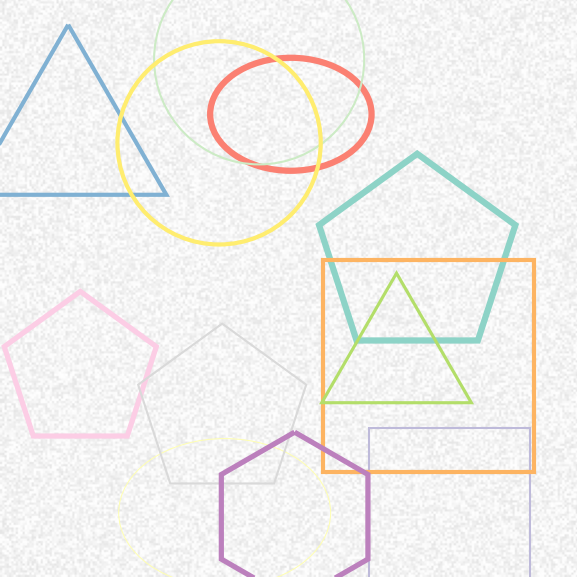[{"shape": "pentagon", "thickness": 3, "radius": 0.89, "center": [0.722, 0.554]}, {"shape": "oval", "thickness": 0.5, "radius": 0.92, "center": [0.389, 0.111]}, {"shape": "square", "thickness": 1, "radius": 0.7, "center": [0.778, 0.118]}, {"shape": "oval", "thickness": 3, "radius": 0.7, "center": [0.504, 0.801]}, {"shape": "triangle", "thickness": 2, "radius": 0.98, "center": [0.118, 0.76]}, {"shape": "square", "thickness": 2, "radius": 0.92, "center": [0.742, 0.365]}, {"shape": "triangle", "thickness": 1.5, "radius": 0.75, "center": [0.687, 0.377]}, {"shape": "pentagon", "thickness": 2.5, "radius": 0.69, "center": [0.139, 0.356]}, {"shape": "pentagon", "thickness": 1, "radius": 0.77, "center": [0.385, 0.286]}, {"shape": "hexagon", "thickness": 2.5, "radius": 0.73, "center": [0.51, 0.104]}, {"shape": "circle", "thickness": 1, "radius": 0.91, "center": [0.449, 0.896]}, {"shape": "circle", "thickness": 2, "radius": 0.88, "center": [0.379, 0.752]}]